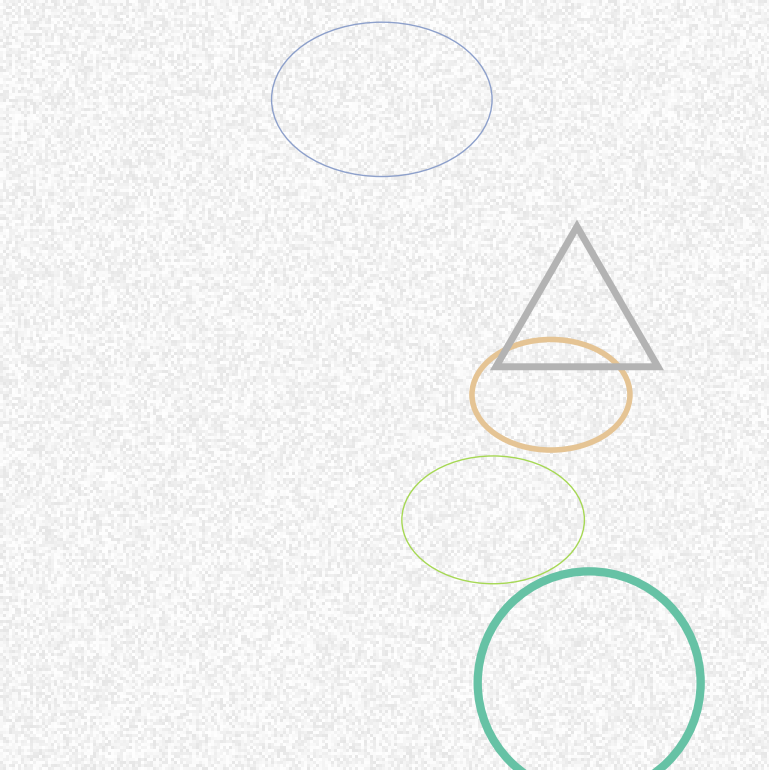[{"shape": "circle", "thickness": 3, "radius": 0.72, "center": [0.765, 0.113]}, {"shape": "oval", "thickness": 0.5, "radius": 0.72, "center": [0.496, 0.871]}, {"shape": "oval", "thickness": 0.5, "radius": 0.59, "center": [0.64, 0.325]}, {"shape": "oval", "thickness": 2, "radius": 0.51, "center": [0.716, 0.487]}, {"shape": "triangle", "thickness": 2.5, "radius": 0.61, "center": [0.749, 0.584]}]